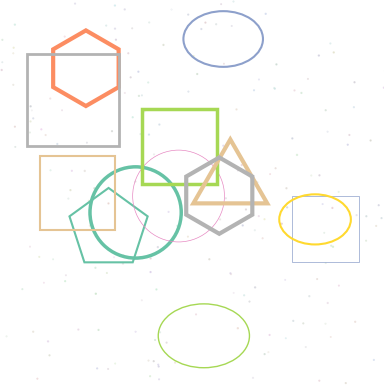[{"shape": "circle", "thickness": 2.5, "radius": 0.59, "center": [0.352, 0.448]}, {"shape": "pentagon", "thickness": 1.5, "radius": 0.53, "center": [0.282, 0.405]}, {"shape": "hexagon", "thickness": 3, "radius": 0.49, "center": [0.223, 0.823]}, {"shape": "square", "thickness": 0.5, "radius": 0.43, "center": [0.845, 0.406]}, {"shape": "oval", "thickness": 1.5, "radius": 0.52, "center": [0.58, 0.899]}, {"shape": "circle", "thickness": 0.5, "radius": 0.6, "center": [0.464, 0.491]}, {"shape": "square", "thickness": 2.5, "radius": 0.49, "center": [0.466, 0.619]}, {"shape": "oval", "thickness": 1, "radius": 0.59, "center": [0.529, 0.128]}, {"shape": "oval", "thickness": 1.5, "radius": 0.46, "center": [0.818, 0.43]}, {"shape": "triangle", "thickness": 3, "radius": 0.55, "center": [0.598, 0.527]}, {"shape": "square", "thickness": 1.5, "radius": 0.48, "center": [0.201, 0.499]}, {"shape": "square", "thickness": 2, "radius": 0.6, "center": [0.19, 0.74]}, {"shape": "hexagon", "thickness": 3, "radius": 0.5, "center": [0.57, 0.492]}]